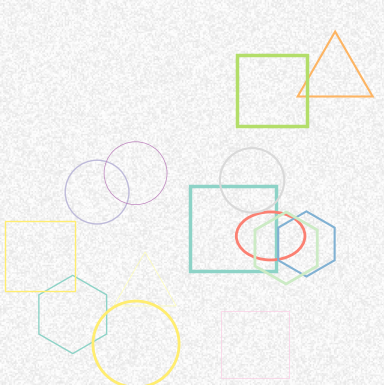[{"shape": "square", "thickness": 2.5, "radius": 0.55, "center": [0.605, 0.407]}, {"shape": "hexagon", "thickness": 1, "radius": 0.51, "center": [0.189, 0.183]}, {"shape": "triangle", "thickness": 0.5, "radius": 0.47, "center": [0.377, 0.252]}, {"shape": "circle", "thickness": 1, "radius": 0.41, "center": [0.252, 0.501]}, {"shape": "oval", "thickness": 2, "radius": 0.45, "center": [0.703, 0.387]}, {"shape": "hexagon", "thickness": 1.5, "radius": 0.42, "center": [0.796, 0.366]}, {"shape": "triangle", "thickness": 1.5, "radius": 0.56, "center": [0.871, 0.806]}, {"shape": "square", "thickness": 2.5, "radius": 0.46, "center": [0.707, 0.765]}, {"shape": "square", "thickness": 0.5, "radius": 0.44, "center": [0.662, 0.105]}, {"shape": "circle", "thickness": 1.5, "radius": 0.42, "center": [0.655, 0.532]}, {"shape": "circle", "thickness": 0.5, "radius": 0.41, "center": [0.352, 0.55]}, {"shape": "hexagon", "thickness": 2, "radius": 0.47, "center": [0.743, 0.356]}, {"shape": "circle", "thickness": 2, "radius": 0.56, "center": [0.353, 0.106]}, {"shape": "square", "thickness": 1, "radius": 0.45, "center": [0.103, 0.335]}]